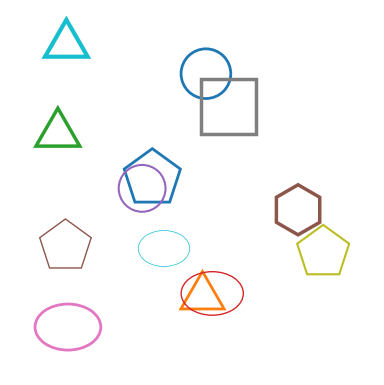[{"shape": "circle", "thickness": 2, "radius": 0.32, "center": [0.535, 0.809]}, {"shape": "pentagon", "thickness": 2, "radius": 0.38, "center": [0.396, 0.537]}, {"shape": "triangle", "thickness": 2, "radius": 0.32, "center": [0.526, 0.23]}, {"shape": "triangle", "thickness": 2.5, "radius": 0.33, "center": [0.15, 0.653]}, {"shape": "oval", "thickness": 1, "radius": 0.4, "center": [0.551, 0.238]}, {"shape": "circle", "thickness": 1.5, "radius": 0.3, "center": [0.369, 0.511]}, {"shape": "pentagon", "thickness": 1, "radius": 0.35, "center": [0.17, 0.361]}, {"shape": "hexagon", "thickness": 2.5, "radius": 0.33, "center": [0.774, 0.455]}, {"shape": "oval", "thickness": 2, "radius": 0.43, "center": [0.176, 0.151]}, {"shape": "square", "thickness": 2.5, "radius": 0.36, "center": [0.593, 0.722]}, {"shape": "pentagon", "thickness": 1.5, "radius": 0.35, "center": [0.839, 0.345]}, {"shape": "triangle", "thickness": 3, "radius": 0.32, "center": [0.172, 0.885]}, {"shape": "oval", "thickness": 0.5, "radius": 0.33, "center": [0.426, 0.354]}]